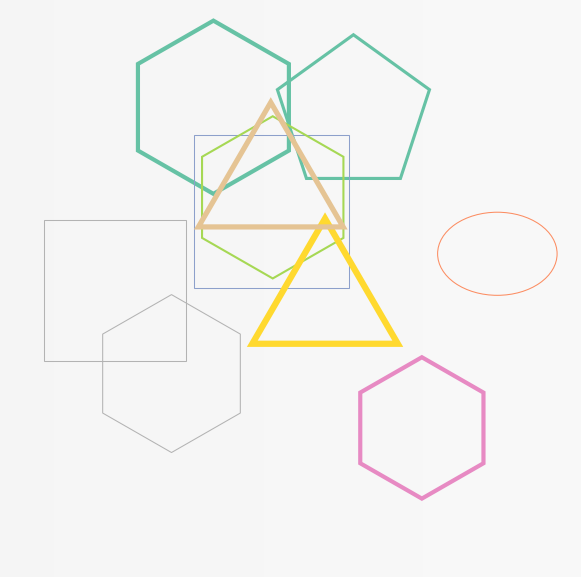[{"shape": "pentagon", "thickness": 1.5, "radius": 0.69, "center": [0.608, 0.801]}, {"shape": "hexagon", "thickness": 2, "radius": 0.75, "center": [0.367, 0.813]}, {"shape": "oval", "thickness": 0.5, "radius": 0.51, "center": [0.856, 0.56]}, {"shape": "square", "thickness": 0.5, "radius": 0.66, "center": [0.467, 0.633]}, {"shape": "hexagon", "thickness": 2, "radius": 0.61, "center": [0.726, 0.258]}, {"shape": "hexagon", "thickness": 1, "radius": 0.7, "center": [0.469, 0.657]}, {"shape": "triangle", "thickness": 3, "radius": 0.72, "center": [0.559, 0.476]}, {"shape": "triangle", "thickness": 2.5, "radius": 0.72, "center": [0.466, 0.678]}, {"shape": "hexagon", "thickness": 0.5, "radius": 0.68, "center": [0.295, 0.352]}, {"shape": "square", "thickness": 0.5, "radius": 0.61, "center": [0.197, 0.496]}]